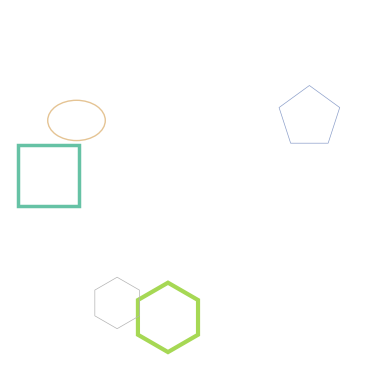[{"shape": "square", "thickness": 2.5, "radius": 0.4, "center": [0.127, 0.544]}, {"shape": "pentagon", "thickness": 0.5, "radius": 0.41, "center": [0.804, 0.695]}, {"shape": "hexagon", "thickness": 3, "radius": 0.45, "center": [0.436, 0.176]}, {"shape": "oval", "thickness": 1, "radius": 0.37, "center": [0.199, 0.687]}, {"shape": "hexagon", "thickness": 0.5, "radius": 0.33, "center": [0.304, 0.213]}]